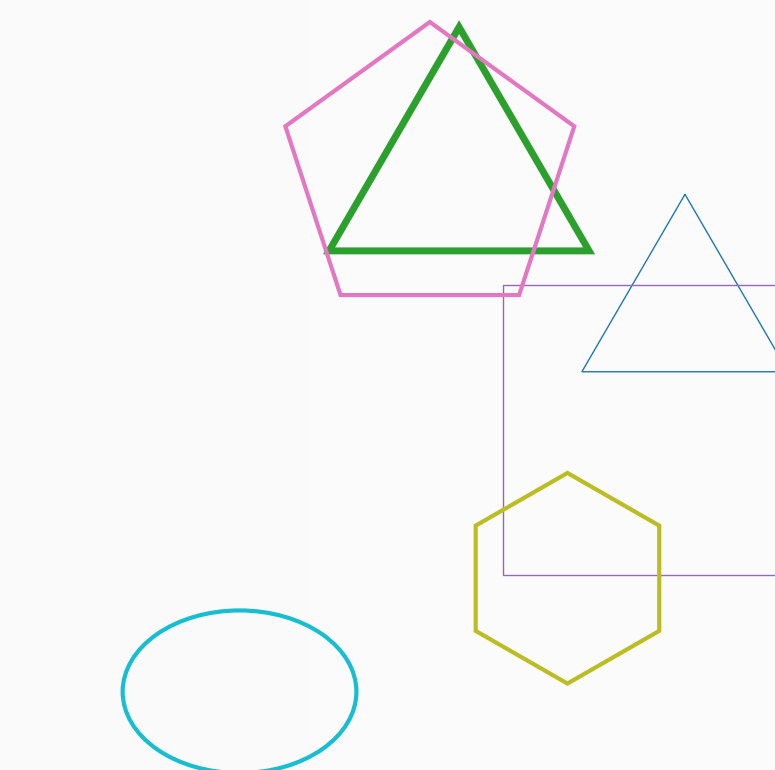[{"shape": "triangle", "thickness": 0.5, "radius": 0.77, "center": [0.884, 0.594]}, {"shape": "triangle", "thickness": 2.5, "radius": 0.97, "center": [0.592, 0.771]}, {"shape": "square", "thickness": 0.5, "radius": 0.94, "center": [0.838, 0.441]}, {"shape": "pentagon", "thickness": 1.5, "radius": 0.98, "center": [0.555, 0.775]}, {"shape": "hexagon", "thickness": 1.5, "radius": 0.68, "center": [0.732, 0.249]}, {"shape": "oval", "thickness": 1.5, "radius": 0.75, "center": [0.309, 0.102]}]